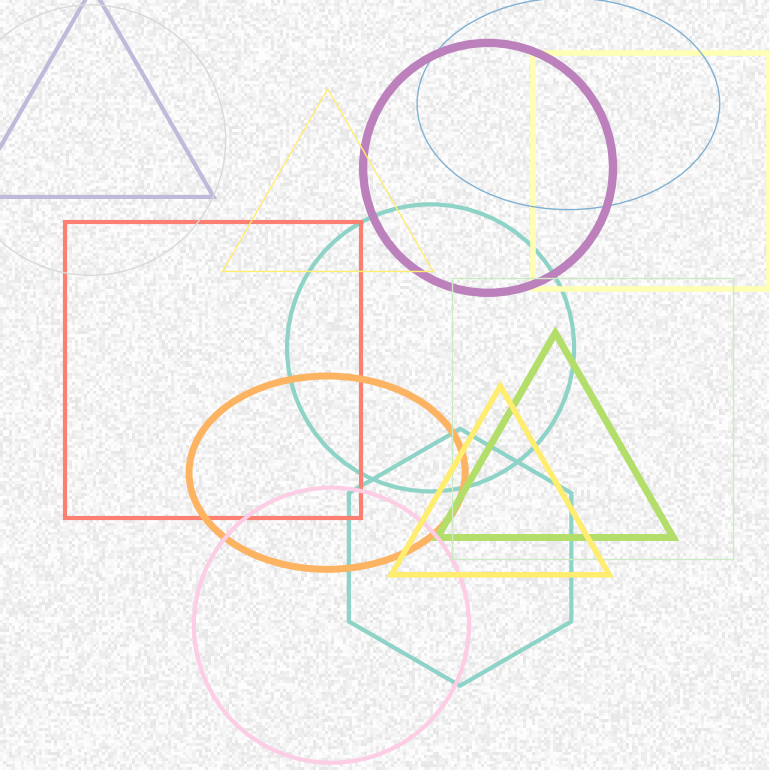[{"shape": "hexagon", "thickness": 1.5, "radius": 0.83, "center": [0.598, 0.276]}, {"shape": "circle", "thickness": 1.5, "radius": 0.93, "center": [0.559, 0.548]}, {"shape": "square", "thickness": 2, "radius": 0.77, "center": [0.846, 0.778]}, {"shape": "triangle", "thickness": 1.5, "radius": 0.91, "center": [0.12, 0.835]}, {"shape": "square", "thickness": 1.5, "radius": 0.96, "center": [0.276, 0.519]}, {"shape": "oval", "thickness": 0.5, "radius": 0.98, "center": [0.738, 0.865]}, {"shape": "oval", "thickness": 2.5, "radius": 0.9, "center": [0.425, 0.386]}, {"shape": "triangle", "thickness": 2.5, "radius": 0.89, "center": [0.721, 0.39]}, {"shape": "circle", "thickness": 1.5, "radius": 0.89, "center": [0.43, 0.188]}, {"shape": "circle", "thickness": 0.5, "radius": 0.88, "center": [0.117, 0.818]}, {"shape": "circle", "thickness": 3, "radius": 0.81, "center": [0.634, 0.782]}, {"shape": "square", "thickness": 0.5, "radius": 0.91, "center": [0.769, 0.457]}, {"shape": "triangle", "thickness": 2, "radius": 0.82, "center": [0.65, 0.335]}, {"shape": "triangle", "thickness": 0.5, "radius": 0.79, "center": [0.426, 0.726]}]